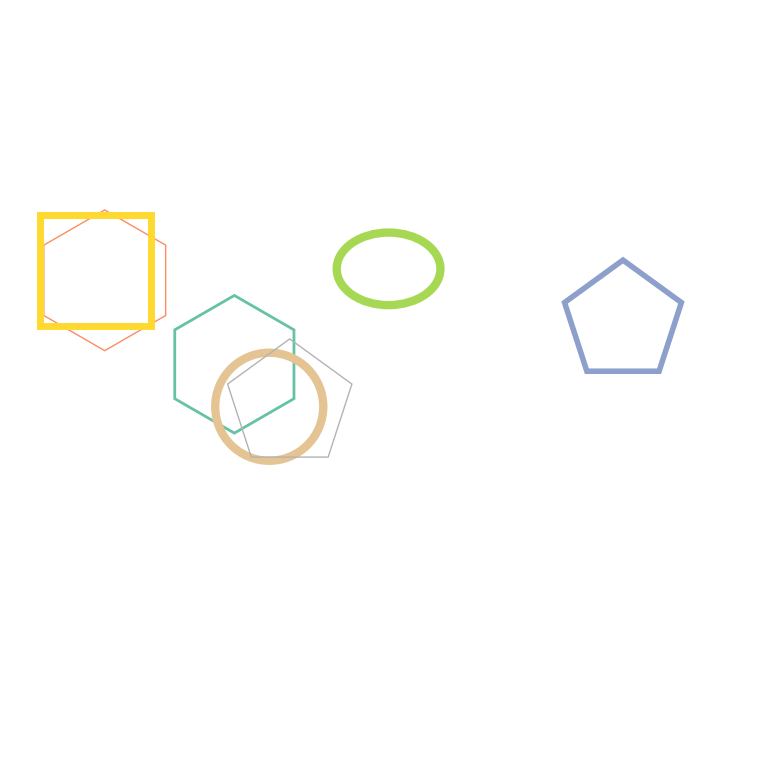[{"shape": "hexagon", "thickness": 1, "radius": 0.45, "center": [0.304, 0.527]}, {"shape": "hexagon", "thickness": 0.5, "radius": 0.46, "center": [0.136, 0.636]}, {"shape": "pentagon", "thickness": 2, "radius": 0.4, "center": [0.809, 0.582]}, {"shape": "oval", "thickness": 3, "radius": 0.34, "center": [0.505, 0.651]}, {"shape": "square", "thickness": 2.5, "radius": 0.36, "center": [0.124, 0.648]}, {"shape": "circle", "thickness": 3, "radius": 0.35, "center": [0.35, 0.472]}, {"shape": "pentagon", "thickness": 0.5, "radius": 0.42, "center": [0.376, 0.475]}]